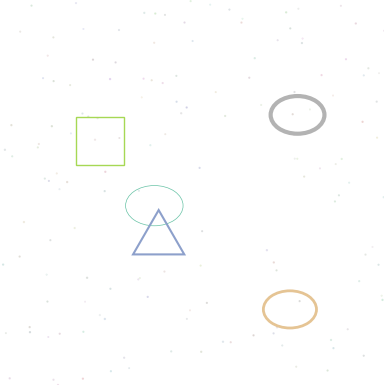[{"shape": "oval", "thickness": 0.5, "radius": 0.37, "center": [0.401, 0.466]}, {"shape": "triangle", "thickness": 1.5, "radius": 0.38, "center": [0.412, 0.378]}, {"shape": "square", "thickness": 1, "radius": 0.31, "center": [0.261, 0.634]}, {"shape": "oval", "thickness": 2, "radius": 0.34, "center": [0.753, 0.196]}, {"shape": "oval", "thickness": 3, "radius": 0.35, "center": [0.773, 0.702]}]